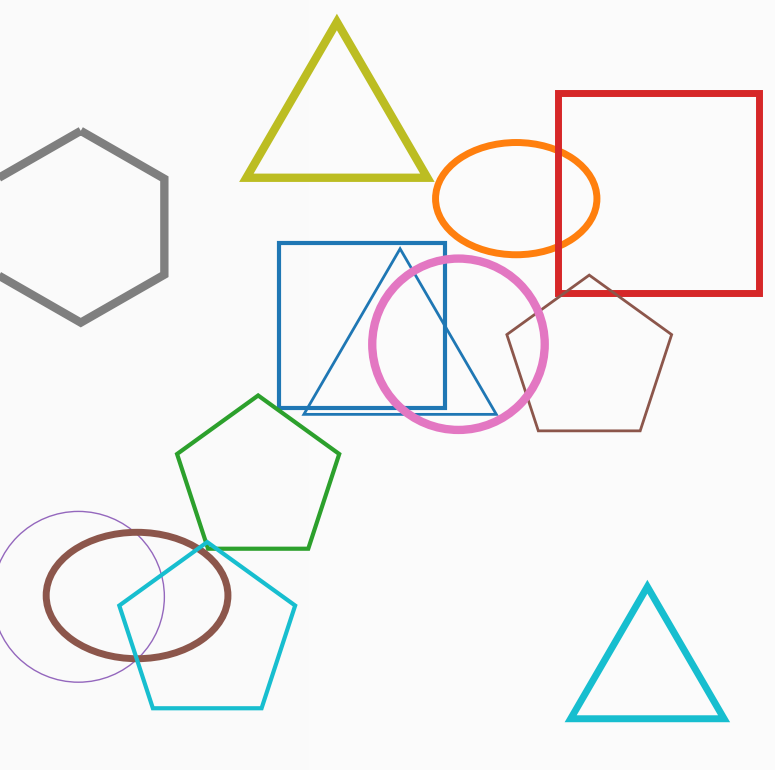[{"shape": "triangle", "thickness": 1, "radius": 0.72, "center": [0.516, 0.534]}, {"shape": "square", "thickness": 1.5, "radius": 0.53, "center": [0.467, 0.578]}, {"shape": "oval", "thickness": 2.5, "radius": 0.52, "center": [0.666, 0.742]}, {"shape": "pentagon", "thickness": 1.5, "radius": 0.55, "center": [0.333, 0.376]}, {"shape": "square", "thickness": 2.5, "radius": 0.65, "center": [0.849, 0.75]}, {"shape": "circle", "thickness": 0.5, "radius": 0.55, "center": [0.101, 0.225]}, {"shape": "pentagon", "thickness": 1, "radius": 0.56, "center": [0.76, 0.531]}, {"shape": "oval", "thickness": 2.5, "radius": 0.59, "center": [0.177, 0.227]}, {"shape": "circle", "thickness": 3, "radius": 0.56, "center": [0.592, 0.553]}, {"shape": "hexagon", "thickness": 3, "radius": 0.62, "center": [0.104, 0.706]}, {"shape": "triangle", "thickness": 3, "radius": 0.67, "center": [0.435, 0.837]}, {"shape": "triangle", "thickness": 2.5, "radius": 0.57, "center": [0.835, 0.124]}, {"shape": "pentagon", "thickness": 1.5, "radius": 0.6, "center": [0.267, 0.177]}]